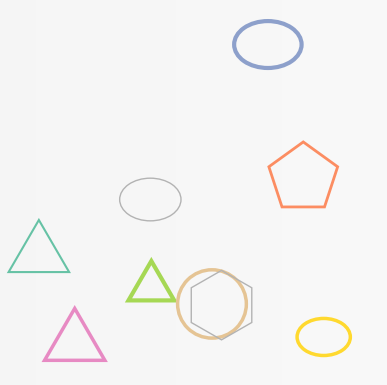[{"shape": "triangle", "thickness": 1.5, "radius": 0.45, "center": [0.1, 0.338]}, {"shape": "pentagon", "thickness": 2, "radius": 0.47, "center": [0.783, 0.538]}, {"shape": "oval", "thickness": 3, "radius": 0.44, "center": [0.691, 0.884]}, {"shape": "triangle", "thickness": 2.5, "radius": 0.45, "center": [0.193, 0.109]}, {"shape": "triangle", "thickness": 3, "radius": 0.34, "center": [0.391, 0.254]}, {"shape": "oval", "thickness": 2.5, "radius": 0.34, "center": [0.835, 0.125]}, {"shape": "circle", "thickness": 2.5, "radius": 0.44, "center": [0.547, 0.211]}, {"shape": "hexagon", "thickness": 1, "radius": 0.45, "center": [0.572, 0.207]}, {"shape": "oval", "thickness": 1, "radius": 0.4, "center": [0.388, 0.482]}]